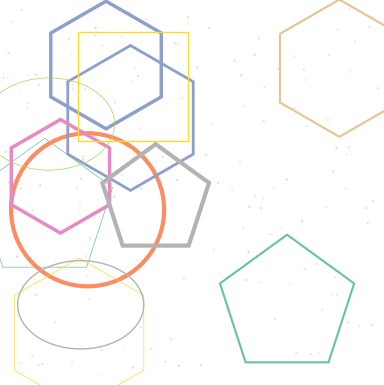[{"shape": "pentagon", "thickness": 0.5, "radius": 0.93, "center": [0.116, 0.456]}, {"shape": "pentagon", "thickness": 1.5, "radius": 0.92, "center": [0.746, 0.207]}, {"shape": "circle", "thickness": 3, "radius": 0.99, "center": [0.228, 0.455]}, {"shape": "hexagon", "thickness": 2, "radius": 0.94, "center": [0.339, 0.694]}, {"shape": "hexagon", "thickness": 2.5, "radius": 0.83, "center": [0.275, 0.831]}, {"shape": "hexagon", "thickness": 2.5, "radius": 0.74, "center": [0.157, 0.542]}, {"shape": "oval", "thickness": 0.5, "radius": 0.86, "center": [0.127, 0.678]}, {"shape": "square", "thickness": 1, "radius": 0.71, "center": [0.345, 0.775]}, {"shape": "hexagon", "thickness": 0.5, "radius": 0.97, "center": [0.205, 0.136]}, {"shape": "hexagon", "thickness": 1.5, "radius": 0.89, "center": [0.882, 0.823]}, {"shape": "oval", "thickness": 1, "radius": 0.82, "center": [0.21, 0.208]}, {"shape": "pentagon", "thickness": 3, "radius": 0.73, "center": [0.404, 0.48]}]